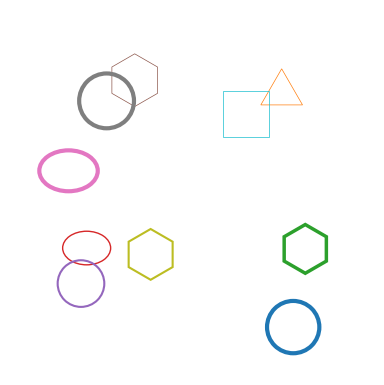[{"shape": "circle", "thickness": 3, "radius": 0.34, "center": [0.762, 0.15]}, {"shape": "triangle", "thickness": 0.5, "radius": 0.31, "center": [0.732, 0.759]}, {"shape": "hexagon", "thickness": 2.5, "radius": 0.32, "center": [0.793, 0.353]}, {"shape": "oval", "thickness": 1, "radius": 0.31, "center": [0.225, 0.356]}, {"shape": "circle", "thickness": 1.5, "radius": 0.3, "center": [0.21, 0.263]}, {"shape": "hexagon", "thickness": 0.5, "radius": 0.34, "center": [0.35, 0.792]}, {"shape": "oval", "thickness": 3, "radius": 0.38, "center": [0.178, 0.556]}, {"shape": "circle", "thickness": 3, "radius": 0.36, "center": [0.277, 0.738]}, {"shape": "hexagon", "thickness": 1.5, "radius": 0.33, "center": [0.391, 0.339]}, {"shape": "square", "thickness": 0.5, "radius": 0.3, "center": [0.638, 0.704]}]